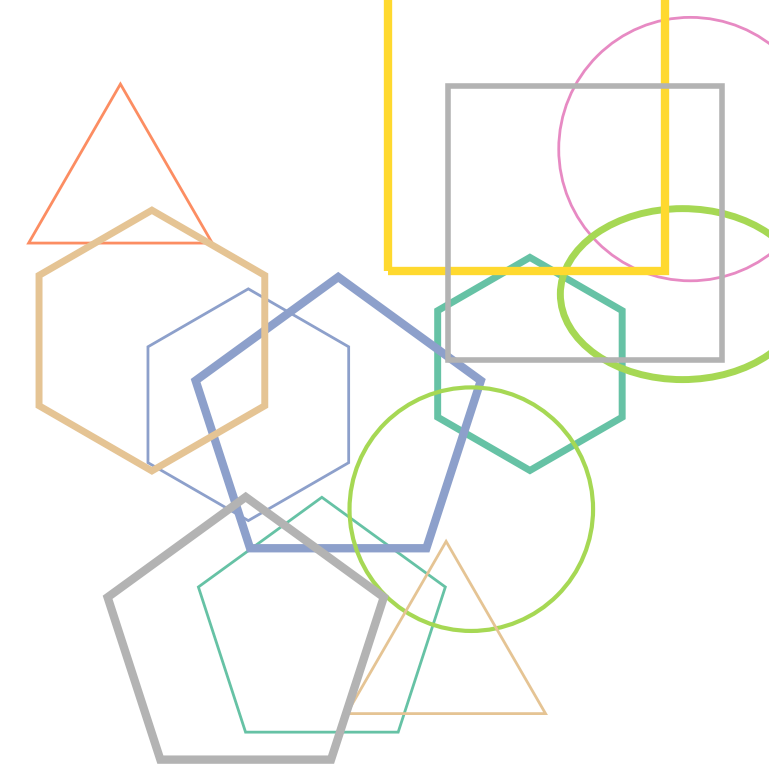[{"shape": "hexagon", "thickness": 2.5, "radius": 0.69, "center": [0.688, 0.527]}, {"shape": "pentagon", "thickness": 1, "radius": 0.84, "center": [0.418, 0.186]}, {"shape": "triangle", "thickness": 1, "radius": 0.69, "center": [0.156, 0.753]}, {"shape": "hexagon", "thickness": 1, "radius": 0.75, "center": [0.322, 0.474]}, {"shape": "pentagon", "thickness": 3, "radius": 0.97, "center": [0.439, 0.446]}, {"shape": "circle", "thickness": 1, "radius": 0.86, "center": [0.897, 0.806]}, {"shape": "circle", "thickness": 1.5, "radius": 0.79, "center": [0.612, 0.339]}, {"shape": "oval", "thickness": 2.5, "radius": 0.79, "center": [0.886, 0.618]}, {"shape": "square", "thickness": 3, "radius": 0.9, "center": [0.684, 0.828]}, {"shape": "hexagon", "thickness": 2.5, "radius": 0.85, "center": [0.197, 0.558]}, {"shape": "triangle", "thickness": 1, "radius": 0.75, "center": [0.579, 0.148]}, {"shape": "square", "thickness": 2, "radius": 0.89, "center": [0.76, 0.71]}, {"shape": "pentagon", "thickness": 3, "radius": 0.94, "center": [0.319, 0.166]}]